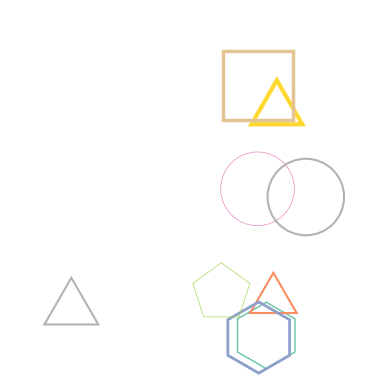[{"shape": "hexagon", "thickness": 1, "radius": 0.43, "center": [0.692, 0.129]}, {"shape": "triangle", "thickness": 1.5, "radius": 0.35, "center": [0.71, 0.222]}, {"shape": "hexagon", "thickness": 2, "radius": 0.46, "center": [0.672, 0.123]}, {"shape": "circle", "thickness": 0.5, "radius": 0.48, "center": [0.669, 0.51]}, {"shape": "pentagon", "thickness": 0.5, "radius": 0.39, "center": [0.575, 0.24]}, {"shape": "triangle", "thickness": 3, "radius": 0.38, "center": [0.719, 0.715]}, {"shape": "square", "thickness": 2.5, "radius": 0.45, "center": [0.67, 0.777]}, {"shape": "circle", "thickness": 1.5, "radius": 0.5, "center": [0.794, 0.488]}, {"shape": "triangle", "thickness": 1.5, "radius": 0.4, "center": [0.185, 0.198]}]